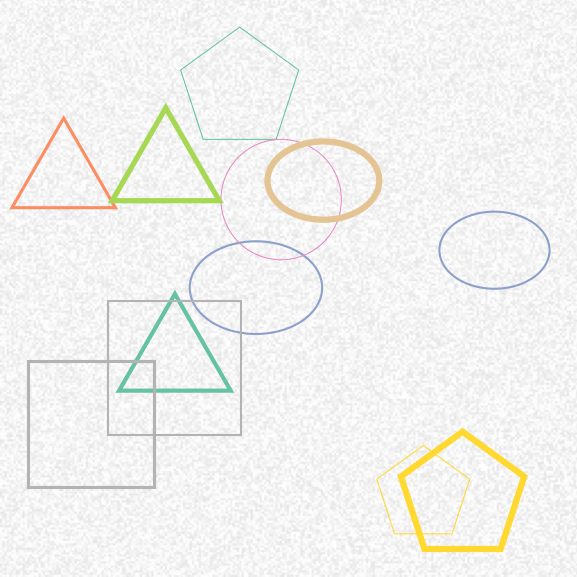[{"shape": "triangle", "thickness": 2, "radius": 0.56, "center": [0.303, 0.378]}, {"shape": "pentagon", "thickness": 0.5, "radius": 0.54, "center": [0.415, 0.845]}, {"shape": "triangle", "thickness": 1.5, "radius": 0.52, "center": [0.11, 0.691]}, {"shape": "oval", "thickness": 1, "radius": 0.48, "center": [0.856, 0.566]}, {"shape": "oval", "thickness": 1, "radius": 0.57, "center": [0.443, 0.501]}, {"shape": "circle", "thickness": 0.5, "radius": 0.52, "center": [0.487, 0.654]}, {"shape": "triangle", "thickness": 2.5, "radius": 0.54, "center": [0.287, 0.705]}, {"shape": "pentagon", "thickness": 0.5, "radius": 0.42, "center": [0.733, 0.143]}, {"shape": "pentagon", "thickness": 3, "radius": 0.56, "center": [0.801, 0.139]}, {"shape": "oval", "thickness": 3, "radius": 0.48, "center": [0.56, 0.686]}, {"shape": "square", "thickness": 1, "radius": 0.58, "center": [0.302, 0.362]}, {"shape": "square", "thickness": 1.5, "radius": 0.54, "center": [0.157, 0.265]}]